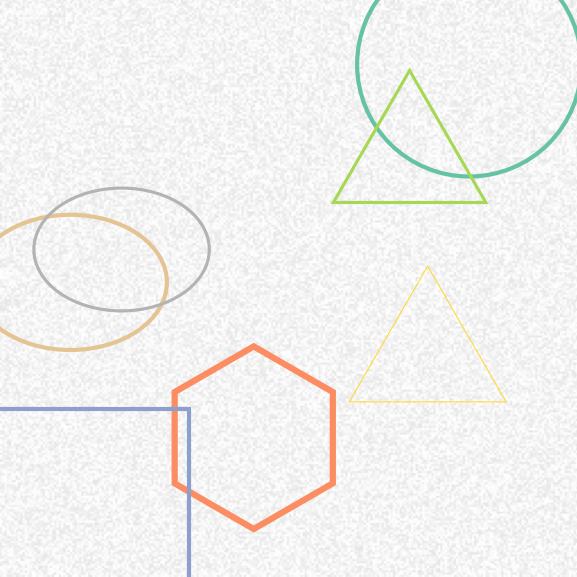[{"shape": "circle", "thickness": 2, "radius": 0.97, "center": [0.813, 0.888]}, {"shape": "hexagon", "thickness": 3, "radius": 0.79, "center": [0.439, 0.241]}, {"shape": "square", "thickness": 2, "radius": 0.91, "center": [0.144, 0.109]}, {"shape": "triangle", "thickness": 1.5, "radius": 0.76, "center": [0.709, 0.725]}, {"shape": "triangle", "thickness": 0.5, "radius": 0.78, "center": [0.741, 0.382]}, {"shape": "oval", "thickness": 2, "radius": 0.84, "center": [0.122, 0.51]}, {"shape": "oval", "thickness": 1.5, "radius": 0.76, "center": [0.211, 0.567]}]